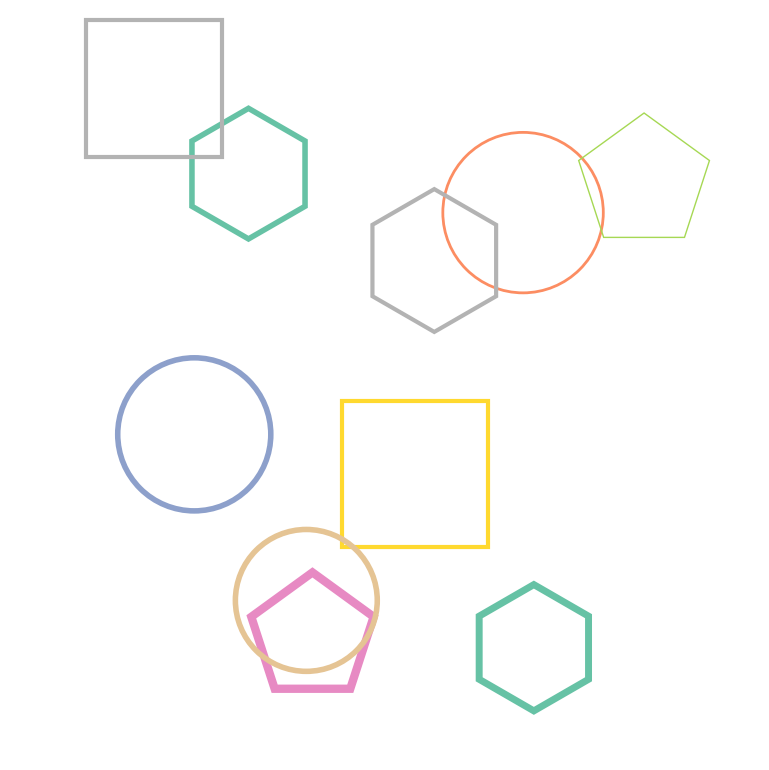[{"shape": "hexagon", "thickness": 2, "radius": 0.42, "center": [0.323, 0.774]}, {"shape": "hexagon", "thickness": 2.5, "radius": 0.41, "center": [0.693, 0.159]}, {"shape": "circle", "thickness": 1, "radius": 0.52, "center": [0.679, 0.724]}, {"shape": "circle", "thickness": 2, "radius": 0.5, "center": [0.252, 0.436]}, {"shape": "pentagon", "thickness": 3, "radius": 0.42, "center": [0.406, 0.173]}, {"shape": "pentagon", "thickness": 0.5, "radius": 0.45, "center": [0.836, 0.764]}, {"shape": "square", "thickness": 1.5, "radius": 0.48, "center": [0.539, 0.385]}, {"shape": "circle", "thickness": 2, "radius": 0.46, "center": [0.398, 0.22]}, {"shape": "hexagon", "thickness": 1.5, "radius": 0.46, "center": [0.564, 0.662]}, {"shape": "square", "thickness": 1.5, "radius": 0.44, "center": [0.2, 0.885]}]